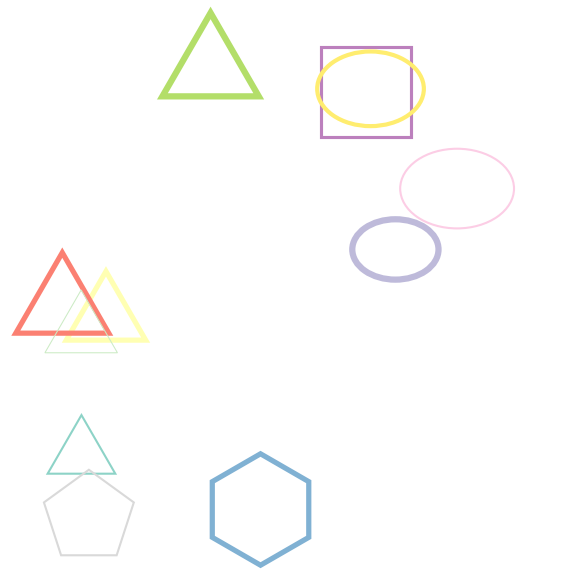[{"shape": "triangle", "thickness": 1, "radius": 0.34, "center": [0.141, 0.213]}, {"shape": "triangle", "thickness": 2.5, "radius": 0.4, "center": [0.184, 0.45]}, {"shape": "oval", "thickness": 3, "radius": 0.37, "center": [0.685, 0.567]}, {"shape": "triangle", "thickness": 2.5, "radius": 0.46, "center": [0.108, 0.469]}, {"shape": "hexagon", "thickness": 2.5, "radius": 0.48, "center": [0.451, 0.117]}, {"shape": "triangle", "thickness": 3, "radius": 0.48, "center": [0.365, 0.88]}, {"shape": "oval", "thickness": 1, "radius": 0.49, "center": [0.792, 0.673]}, {"shape": "pentagon", "thickness": 1, "radius": 0.41, "center": [0.154, 0.104]}, {"shape": "square", "thickness": 1.5, "radius": 0.39, "center": [0.634, 0.839]}, {"shape": "triangle", "thickness": 0.5, "radius": 0.36, "center": [0.141, 0.425]}, {"shape": "oval", "thickness": 2, "radius": 0.46, "center": [0.642, 0.845]}]